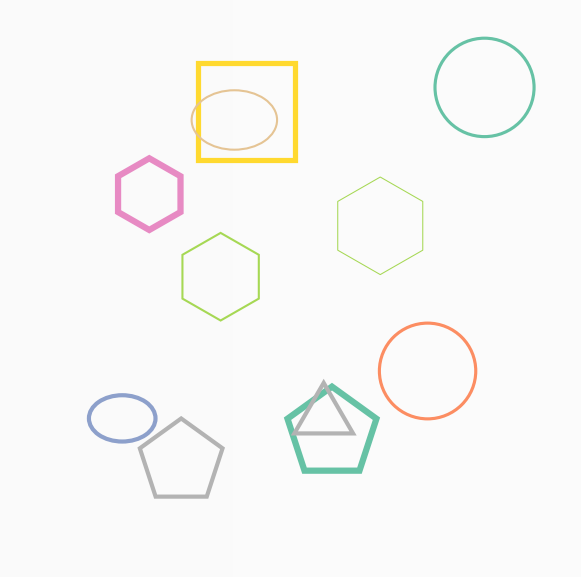[{"shape": "circle", "thickness": 1.5, "radius": 0.43, "center": [0.834, 0.848]}, {"shape": "pentagon", "thickness": 3, "radius": 0.4, "center": [0.571, 0.249]}, {"shape": "circle", "thickness": 1.5, "radius": 0.41, "center": [0.736, 0.357]}, {"shape": "oval", "thickness": 2, "radius": 0.29, "center": [0.21, 0.275]}, {"shape": "hexagon", "thickness": 3, "radius": 0.31, "center": [0.257, 0.663]}, {"shape": "hexagon", "thickness": 1, "radius": 0.38, "center": [0.38, 0.52]}, {"shape": "hexagon", "thickness": 0.5, "radius": 0.42, "center": [0.654, 0.608]}, {"shape": "square", "thickness": 2.5, "radius": 0.42, "center": [0.425, 0.806]}, {"shape": "oval", "thickness": 1, "radius": 0.37, "center": [0.403, 0.791]}, {"shape": "pentagon", "thickness": 2, "radius": 0.37, "center": [0.312, 0.2]}, {"shape": "triangle", "thickness": 2, "radius": 0.29, "center": [0.557, 0.278]}]